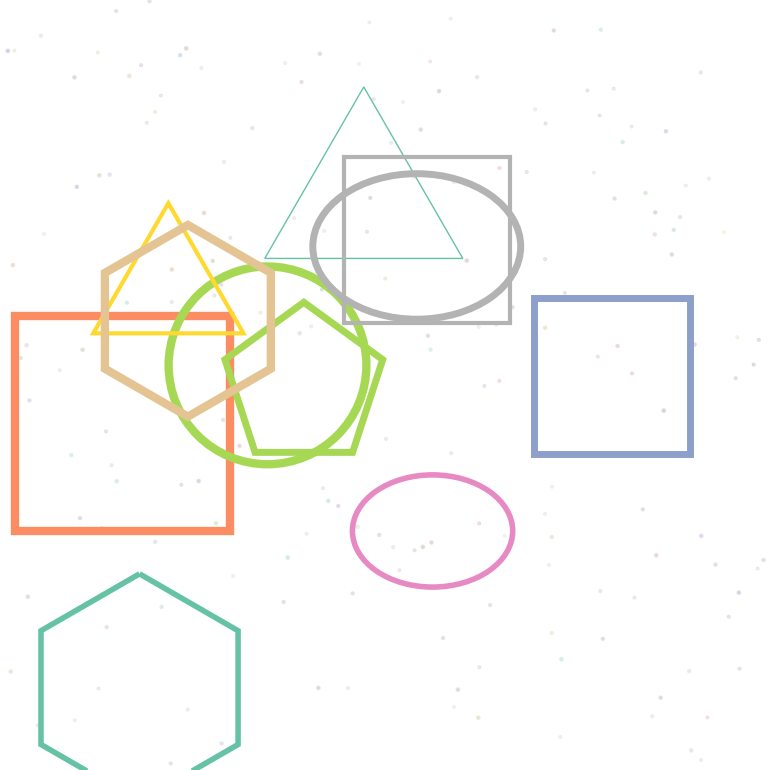[{"shape": "hexagon", "thickness": 2, "radius": 0.74, "center": [0.181, 0.107]}, {"shape": "triangle", "thickness": 0.5, "radius": 0.74, "center": [0.472, 0.739]}, {"shape": "square", "thickness": 3, "radius": 0.7, "center": [0.159, 0.45]}, {"shape": "square", "thickness": 2.5, "radius": 0.51, "center": [0.795, 0.512]}, {"shape": "oval", "thickness": 2, "radius": 0.52, "center": [0.562, 0.31]}, {"shape": "pentagon", "thickness": 2.5, "radius": 0.54, "center": [0.395, 0.5]}, {"shape": "circle", "thickness": 3, "radius": 0.64, "center": [0.347, 0.526]}, {"shape": "triangle", "thickness": 1.5, "radius": 0.56, "center": [0.219, 0.623]}, {"shape": "hexagon", "thickness": 3, "radius": 0.62, "center": [0.244, 0.583]}, {"shape": "oval", "thickness": 2.5, "radius": 0.67, "center": [0.541, 0.68]}, {"shape": "square", "thickness": 1.5, "radius": 0.54, "center": [0.555, 0.688]}]